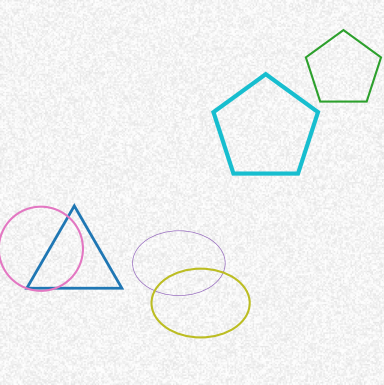[{"shape": "triangle", "thickness": 2, "radius": 0.71, "center": [0.193, 0.323]}, {"shape": "pentagon", "thickness": 1.5, "radius": 0.51, "center": [0.892, 0.819]}, {"shape": "oval", "thickness": 0.5, "radius": 0.6, "center": [0.465, 0.316]}, {"shape": "circle", "thickness": 1.5, "radius": 0.55, "center": [0.106, 0.354]}, {"shape": "oval", "thickness": 1.5, "radius": 0.64, "center": [0.521, 0.213]}, {"shape": "pentagon", "thickness": 3, "radius": 0.71, "center": [0.69, 0.665]}]